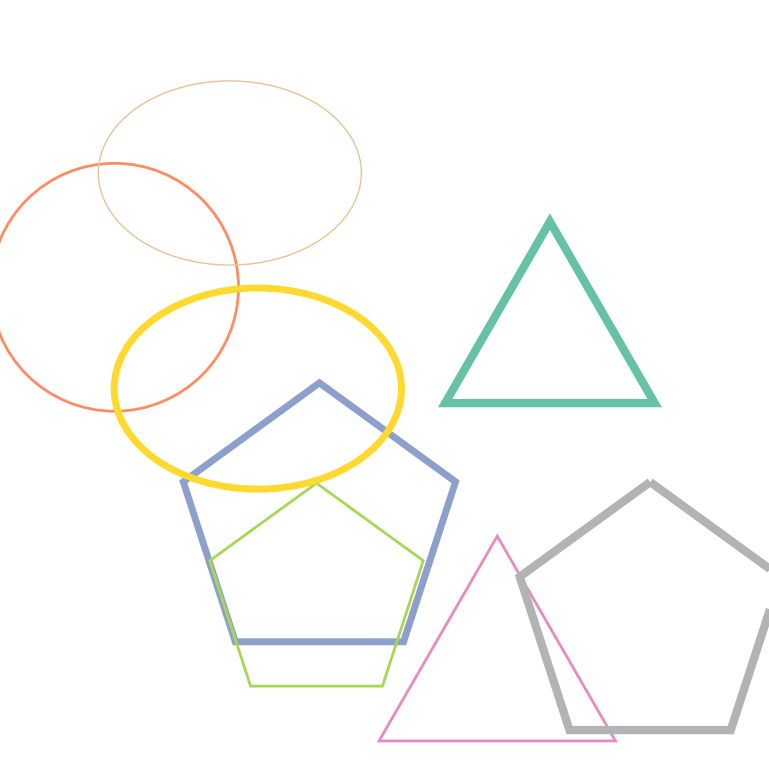[{"shape": "triangle", "thickness": 3, "radius": 0.79, "center": [0.714, 0.555]}, {"shape": "circle", "thickness": 1, "radius": 0.8, "center": [0.149, 0.627]}, {"shape": "pentagon", "thickness": 2.5, "radius": 0.93, "center": [0.415, 0.317]}, {"shape": "triangle", "thickness": 1, "radius": 0.89, "center": [0.646, 0.126]}, {"shape": "pentagon", "thickness": 1, "radius": 0.73, "center": [0.411, 0.227]}, {"shape": "oval", "thickness": 2.5, "radius": 0.93, "center": [0.335, 0.495]}, {"shape": "oval", "thickness": 0.5, "radius": 0.85, "center": [0.298, 0.775]}, {"shape": "pentagon", "thickness": 3, "radius": 0.89, "center": [0.844, 0.196]}]